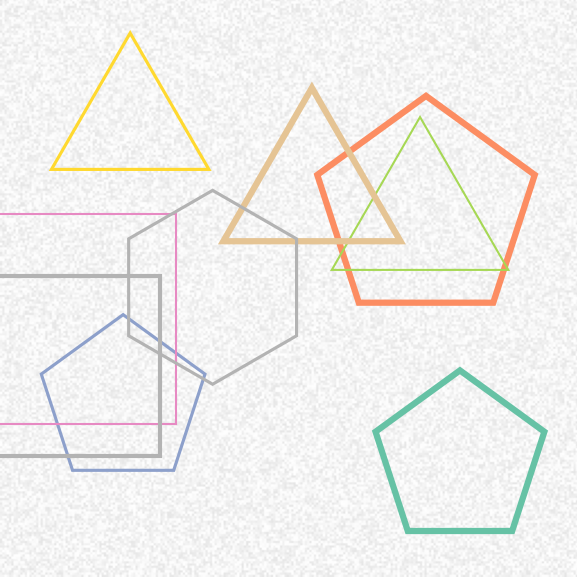[{"shape": "pentagon", "thickness": 3, "radius": 0.77, "center": [0.796, 0.204]}, {"shape": "pentagon", "thickness": 3, "radius": 0.99, "center": [0.738, 0.635]}, {"shape": "pentagon", "thickness": 1.5, "radius": 0.75, "center": [0.213, 0.305]}, {"shape": "square", "thickness": 1, "radius": 0.91, "center": [0.123, 0.446]}, {"shape": "triangle", "thickness": 1, "radius": 0.88, "center": [0.727, 0.62]}, {"shape": "triangle", "thickness": 1.5, "radius": 0.79, "center": [0.225, 0.784]}, {"shape": "triangle", "thickness": 3, "radius": 0.89, "center": [0.54, 0.67]}, {"shape": "square", "thickness": 2, "radius": 0.78, "center": [0.121, 0.365]}, {"shape": "hexagon", "thickness": 1.5, "radius": 0.84, "center": [0.368, 0.502]}]